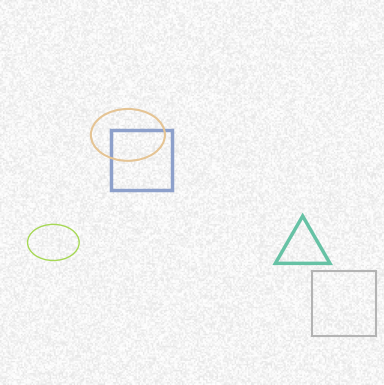[{"shape": "triangle", "thickness": 2.5, "radius": 0.41, "center": [0.786, 0.357]}, {"shape": "square", "thickness": 2.5, "radius": 0.39, "center": [0.368, 0.584]}, {"shape": "oval", "thickness": 1, "radius": 0.34, "center": [0.139, 0.37]}, {"shape": "oval", "thickness": 1.5, "radius": 0.48, "center": [0.332, 0.65]}, {"shape": "square", "thickness": 1.5, "radius": 0.42, "center": [0.894, 0.212]}]